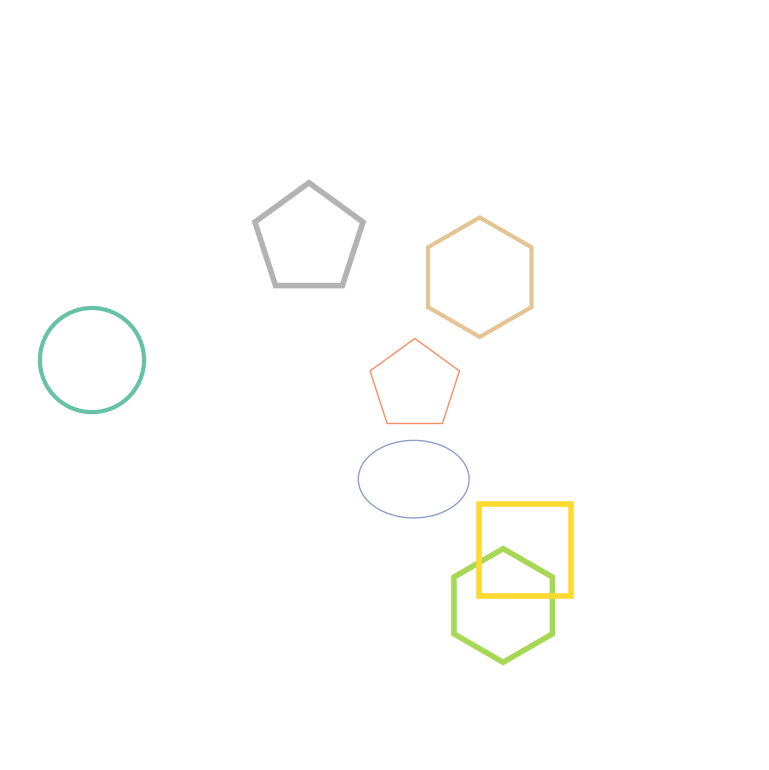[{"shape": "circle", "thickness": 1.5, "radius": 0.34, "center": [0.119, 0.532]}, {"shape": "pentagon", "thickness": 0.5, "radius": 0.31, "center": [0.539, 0.499]}, {"shape": "oval", "thickness": 0.5, "radius": 0.36, "center": [0.537, 0.378]}, {"shape": "hexagon", "thickness": 2, "radius": 0.37, "center": [0.653, 0.214]}, {"shape": "square", "thickness": 2, "radius": 0.3, "center": [0.682, 0.286]}, {"shape": "hexagon", "thickness": 1.5, "radius": 0.39, "center": [0.623, 0.64]}, {"shape": "pentagon", "thickness": 2, "radius": 0.37, "center": [0.401, 0.689]}]